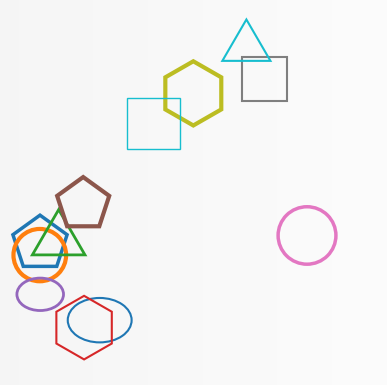[{"shape": "pentagon", "thickness": 2.5, "radius": 0.37, "center": [0.103, 0.368]}, {"shape": "oval", "thickness": 1.5, "radius": 0.41, "center": [0.257, 0.168]}, {"shape": "circle", "thickness": 3, "radius": 0.34, "center": [0.103, 0.337]}, {"shape": "triangle", "thickness": 2, "radius": 0.39, "center": [0.151, 0.377]}, {"shape": "hexagon", "thickness": 1.5, "radius": 0.41, "center": [0.217, 0.149]}, {"shape": "oval", "thickness": 2, "radius": 0.3, "center": [0.104, 0.236]}, {"shape": "pentagon", "thickness": 3, "radius": 0.35, "center": [0.215, 0.469]}, {"shape": "circle", "thickness": 2.5, "radius": 0.37, "center": [0.792, 0.388]}, {"shape": "square", "thickness": 1.5, "radius": 0.29, "center": [0.682, 0.794]}, {"shape": "hexagon", "thickness": 3, "radius": 0.42, "center": [0.499, 0.757]}, {"shape": "square", "thickness": 1, "radius": 0.34, "center": [0.396, 0.679]}, {"shape": "triangle", "thickness": 1.5, "radius": 0.36, "center": [0.636, 0.878]}]